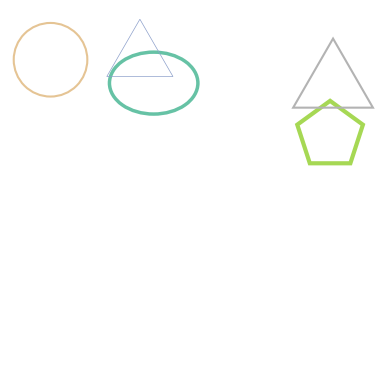[{"shape": "oval", "thickness": 2.5, "radius": 0.57, "center": [0.399, 0.784]}, {"shape": "triangle", "thickness": 0.5, "radius": 0.5, "center": [0.363, 0.851]}, {"shape": "pentagon", "thickness": 3, "radius": 0.45, "center": [0.857, 0.648]}, {"shape": "circle", "thickness": 1.5, "radius": 0.48, "center": [0.131, 0.845]}, {"shape": "triangle", "thickness": 1.5, "radius": 0.6, "center": [0.865, 0.78]}]